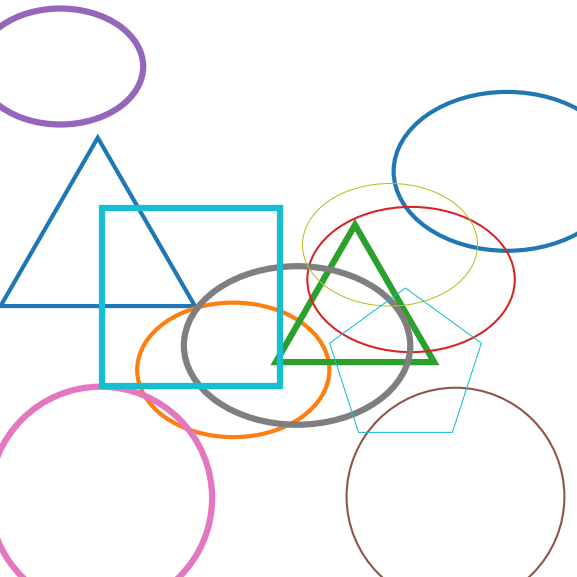[{"shape": "oval", "thickness": 2, "radius": 0.98, "center": [0.878, 0.702]}, {"shape": "triangle", "thickness": 2, "radius": 0.97, "center": [0.169, 0.566]}, {"shape": "oval", "thickness": 2, "radius": 0.83, "center": [0.404, 0.359]}, {"shape": "triangle", "thickness": 3, "radius": 0.79, "center": [0.615, 0.451]}, {"shape": "oval", "thickness": 1, "radius": 0.9, "center": [0.712, 0.515]}, {"shape": "oval", "thickness": 3, "radius": 0.72, "center": [0.105, 0.884]}, {"shape": "circle", "thickness": 1, "radius": 0.94, "center": [0.789, 0.139]}, {"shape": "circle", "thickness": 3, "radius": 0.96, "center": [0.175, 0.137]}, {"shape": "oval", "thickness": 3, "radius": 0.98, "center": [0.514, 0.401]}, {"shape": "oval", "thickness": 0.5, "radius": 0.76, "center": [0.675, 0.575]}, {"shape": "pentagon", "thickness": 0.5, "radius": 0.69, "center": [0.702, 0.362]}, {"shape": "square", "thickness": 3, "radius": 0.77, "center": [0.331, 0.484]}]